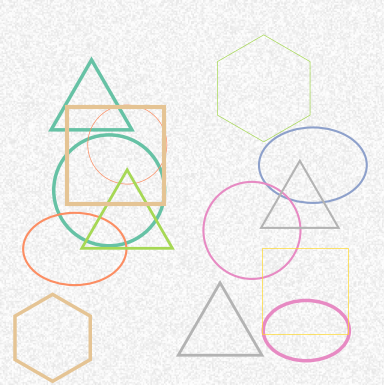[{"shape": "circle", "thickness": 2.5, "radius": 0.72, "center": [0.284, 0.506]}, {"shape": "triangle", "thickness": 2.5, "radius": 0.61, "center": [0.238, 0.723]}, {"shape": "oval", "thickness": 1.5, "radius": 0.67, "center": [0.194, 0.353]}, {"shape": "circle", "thickness": 0.5, "radius": 0.51, "center": [0.331, 0.625]}, {"shape": "oval", "thickness": 1.5, "radius": 0.7, "center": [0.813, 0.571]}, {"shape": "oval", "thickness": 2.5, "radius": 0.56, "center": [0.796, 0.141]}, {"shape": "circle", "thickness": 1.5, "radius": 0.63, "center": [0.654, 0.402]}, {"shape": "triangle", "thickness": 2, "radius": 0.68, "center": [0.33, 0.423]}, {"shape": "hexagon", "thickness": 0.5, "radius": 0.69, "center": [0.685, 0.771]}, {"shape": "square", "thickness": 0.5, "radius": 0.56, "center": [0.792, 0.244]}, {"shape": "hexagon", "thickness": 2.5, "radius": 0.56, "center": [0.137, 0.122]}, {"shape": "square", "thickness": 3, "radius": 0.63, "center": [0.3, 0.595]}, {"shape": "triangle", "thickness": 1.5, "radius": 0.58, "center": [0.779, 0.466]}, {"shape": "triangle", "thickness": 2, "radius": 0.63, "center": [0.572, 0.14]}]